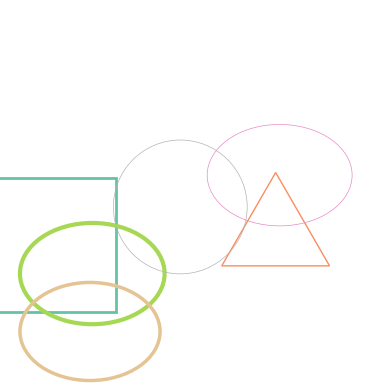[{"shape": "square", "thickness": 2, "radius": 0.87, "center": [0.126, 0.364]}, {"shape": "triangle", "thickness": 1, "radius": 0.81, "center": [0.716, 0.39]}, {"shape": "oval", "thickness": 0.5, "radius": 0.94, "center": [0.726, 0.545]}, {"shape": "oval", "thickness": 3, "radius": 0.94, "center": [0.24, 0.289]}, {"shape": "oval", "thickness": 2.5, "radius": 0.91, "center": [0.234, 0.139]}, {"shape": "circle", "thickness": 0.5, "radius": 0.87, "center": [0.468, 0.462]}]